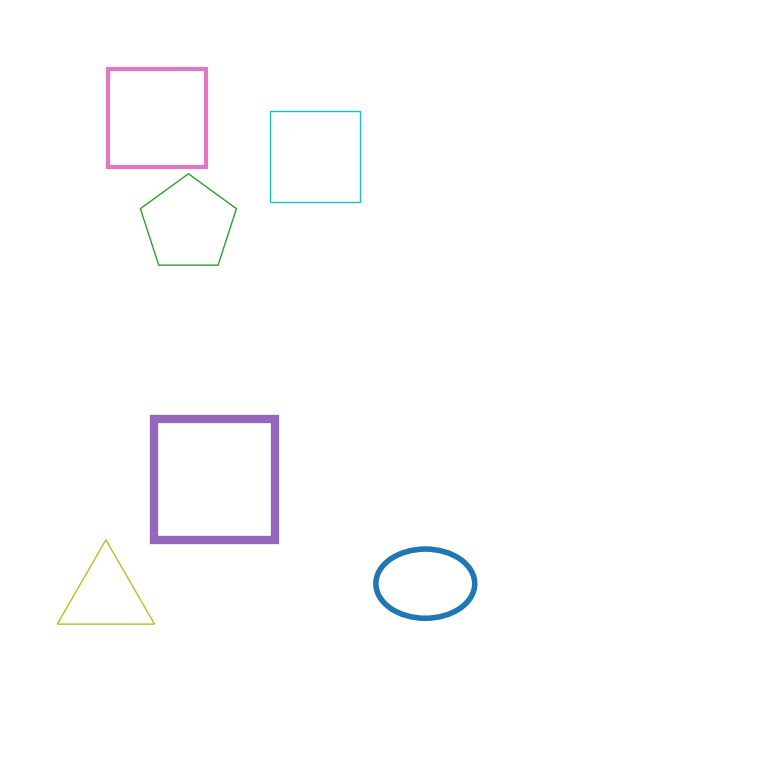[{"shape": "oval", "thickness": 2, "radius": 0.32, "center": [0.552, 0.242]}, {"shape": "pentagon", "thickness": 0.5, "radius": 0.33, "center": [0.245, 0.709]}, {"shape": "square", "thickness": 3, "radius": 0.39, "center": [0.279, 0.377]}, {"shape": "square", "thickness": 1.5, "radius": 0.32, "center": [0.204, 0.847]}, {"shape": "triangle", "thickness": 0.5, "radius": 0.36, "center": [0.138, 0.226]}, {"shape": "square", "thickness": 0.5, "radius": 0.29, "center": [0.409, 0.797]}]